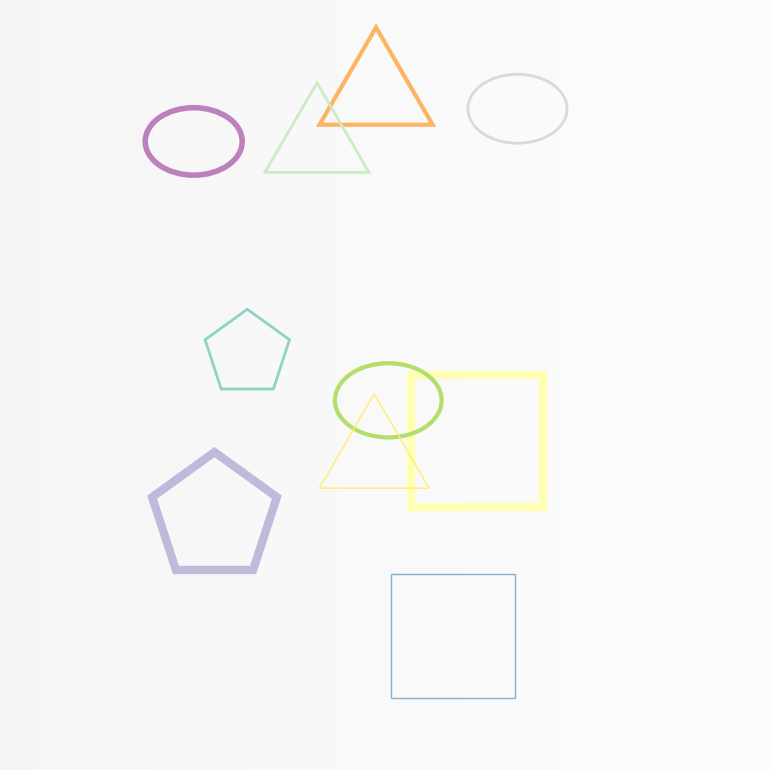[{"shape": "pentagon", "thickness": 1, "radius": 0.29, "center": [0.319, 0.541]}, {"shape": "square", "thickness": 3, "radius": 0.43, "center": [0.615, 0.428]}, {"shape": "pentagon", "thickness": 3, "radius": 0.42, "center": [0.277, 0.328]}, {"shape": "square", "thickness": 0.5, "radius": 0.4, "center": [0.585, 0.174]}, {"shape": "triangle", "thickness": 1.5, "radius": 0.42, "center": [0.485, 0.88]}, {"shape": "oval", "thickness": 1.5, "radius": 0.34, "center": [0.501, 0.48]}, {"shape": "oval", "thickness": 1, "radius": 0.32, "center": [0.668, 0.859]}, {"shape": "oval", "thickness": 2, "radius": 0.31, "center": [0.25, 0.816]}, {"shape": "triangle", "thickness": 1, "radius": 0.39, "center": [0.409, 0.815]}, {"shape": "triangle", "thickness": 0.5, "radius": 0.41, "center": [0.483, 0.407]}]